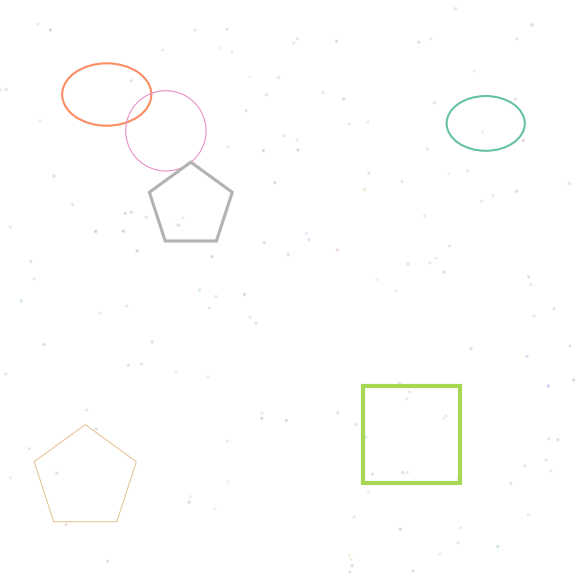[{"shape": "oval", "thickness": 1, "radius": 0.34, "center": [0.841, 0.785]}, {"shape": "oval", "thickness": 1, "radius": 0.39, "center": [0.185, 0.835]}, {"shape": "circle", "thickness": 0.5, "radius": 0.35, "center": [0.287, 0.773]}, {"shape": "square", "thickness": 2, "radius": 0.42, "center": [0.713, 0.247]}, {"shape": "pentagon", "thickness": 0.5, "radius": 0.46, "center": [0.148, 0.171]}, {"shape": "pentagon", "thickness": 1.5, "radius": 0.38, "center": [0.33, 0.643]}]